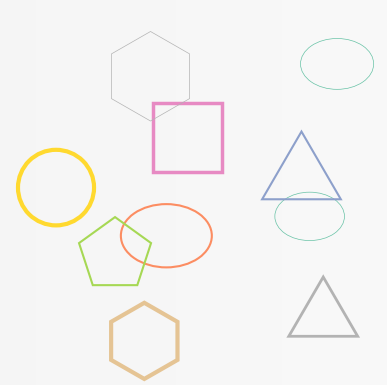[{"shape": "oval", "thickness": 0.5, "radius": 0.47, "center": [0.87, 0.834]}, {"shape": "oval", "thickness": 0.5, "radius": 0.45, "center": [0.799, 0.438]}, {"shape": "oval", "thickness": 1.5, "radius": 0.59, "center": [0.429, 0.388]}, {"shape": "triangle", "thickness": 1.5, "radius": 0.59, "center": [0.778, 0.541]}, {"shape": "square", "thickness": 2.5, "radius": 0.45, "center": [0.483, 0.643]}, {"shape": "pentagon", "thickness": 1.5, "radius": 0.49, "center": [0.297, 0.338]}, {"shape": "circle", "thickness": 3, "radius": 0.49, "center": [0.145, 0.513]}, {"shape": "hexagon", "thickness": 3, "radius": 0.49, "center": [0.372, 0.115]}, {"shape": "triangle", "thickness": 2, "radius": 0.51, "center": [0.834, 0.178]}, {"shape": "hexagon", "thickness": 0.5, "radius": 0.58, "center": [0.388, 0.802]}]